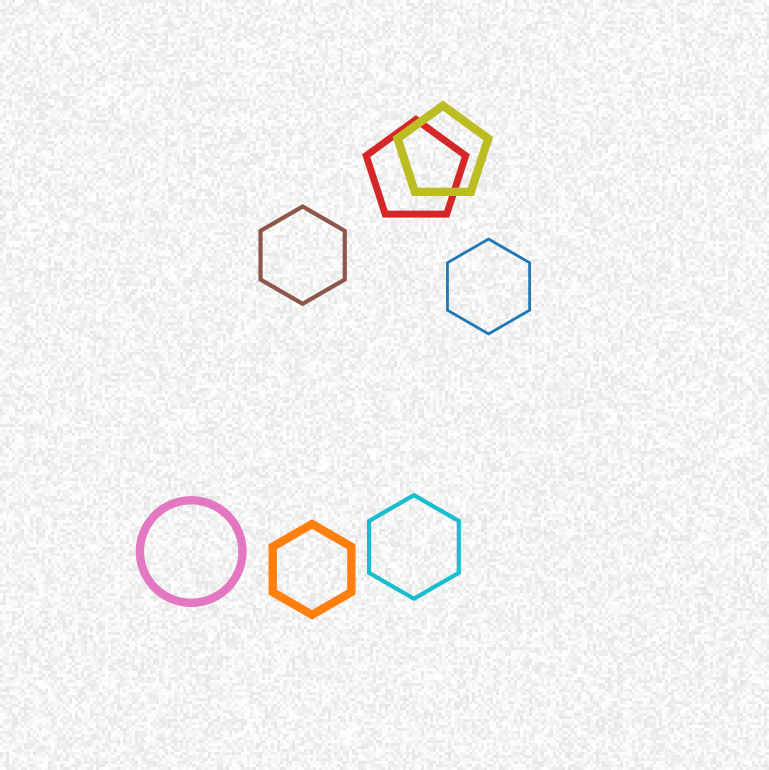[{"shape": "hexagon", "thickness": 1, "radius": 0.31, "center": [0.634, 0.628]}, {"shape": "hexagon", "thickness": 3, "radius": 0.29, "center": [0.405, 0.26]}, {"shape": "pentagon", "thickness": 2.5, "radius": 0.34, "center": [0.54, 0.777]}, {"shape": "hexagon", "thickness": 1.5, "radius": 0.32, "center": [0.393, 0.669]}, {"shape": "circle", "thickness": 3, "radius": 0.33, "center": [0.248, 0.284]}, {"shape": "pentagon", "thickness": 3, "radius": 0.31, "center": [0.575, 0.801]}, {"shape": "hexagon", "thickness": 1.5, "radius": 0.34, "center": [0.538, 0.29]}]